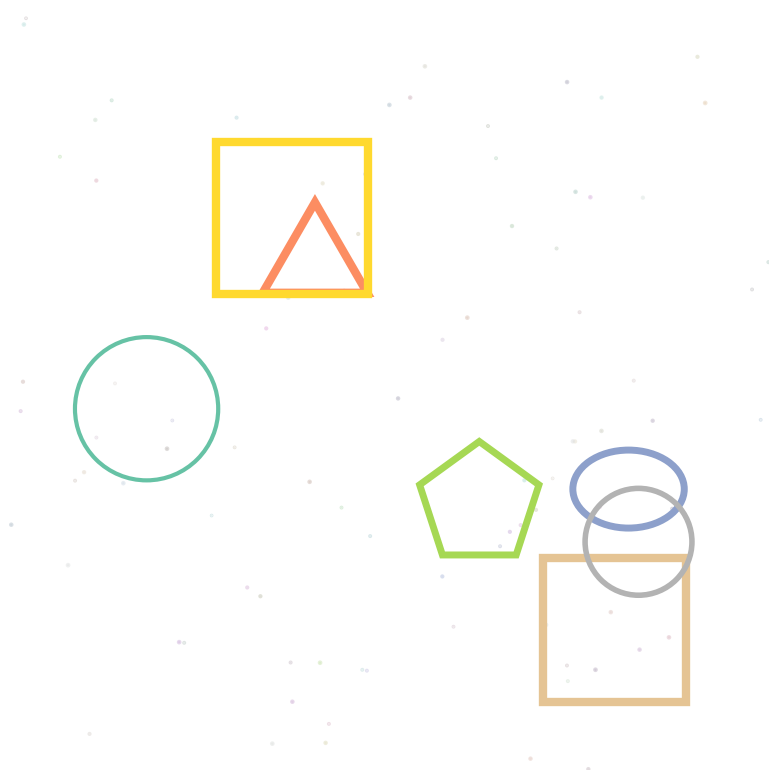[{"shape": "circle", "thickness": 1.5, "radius": 0.47, "center": [0.19, 0.469]}, {"shape": "triangle", "thickness": 3, "radius": 0.39, "center": [0.409, 0.659]}, {"shape": "oval", "thickness": 2.5, "radius": 0.36, "center": [0.816, 0.365]}, {"shape": "pentagon", "thickness": 2.5, "radius": 0.41, "center": [0.622, 0.345]}, {"shape": "square", "thickness": 3, "radius": 0.49, "center": [0.379, 0.717]}, {"shape": "square", "thickness": 3, "radius": 0.47, "center": [0.798, 0.182]}, {"shape": "circle", "thickness": 2, "radius": 0.35, "center": [0.829, 0.296]}]